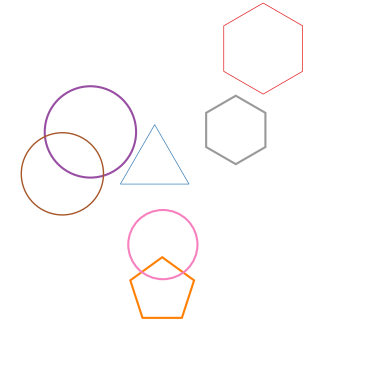[{"shape": "hexagon", "thickness": 0.5, "radius": 0.59, "center": [0.684, 0.874]}, {"shape": "triangle", "thickness": 0.5, "radius": 0.51, "center": [0.402, 0.573]}, {"shape": "circle", "thickness": 1.5, "radius": 0.59, "center": [0.235, 0.657]}, {"shape": "pentagon", "thickness": 1.5, "radius": 0.44, "center": [0.421, 0.245]}, {"shape": "circle", "thickness": 1, "radius": 0.53, "center": [0.162, 0.549]}, {"shape": "circle", "thickness": 1.5, "radius": 0.45, "center": [0.423, 0.365]}, {"shape": "hexagon", "thickness": 1.5, "radius": 0.44, "center": [0.612, 0.662]}]